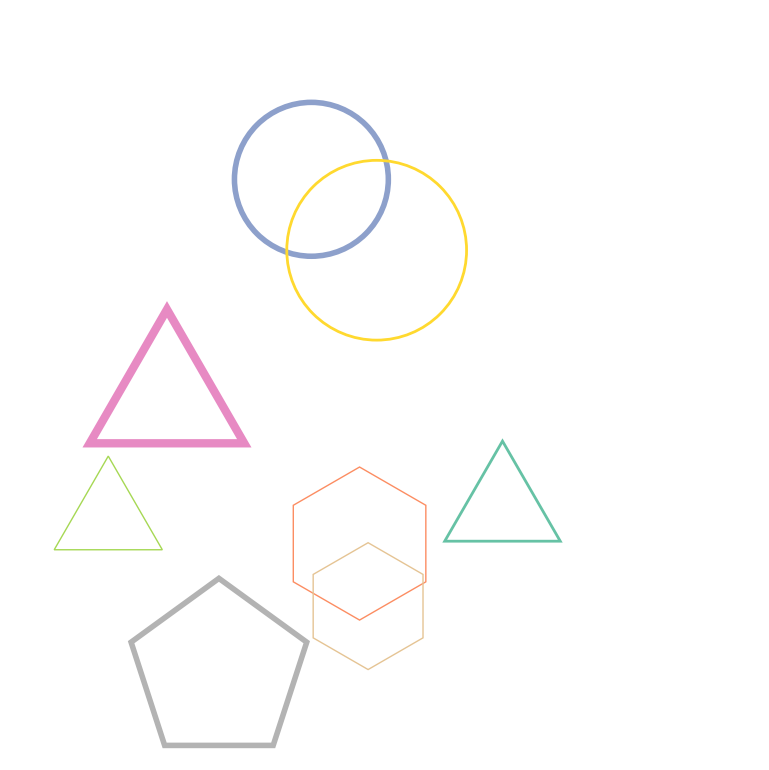[{"shape": "triangle", "thickness": 1, "radius": 0.43, "center": [0.653, 0.34]}, {"shape": "hexagon", "thickness": 0.5, "radius": 0.5, "center": [0.467, 0.294]}, {"shape": "circle", "thickness": 2, "radius": 0.5, "center": [0.404, 0.767]}, {"shape": "triangle", "thickness": 3, "radius": 0.58, "center": [0.217, 0.482]}, {"shape": "triangle", "thickness": 0.5, "radius": 0.41, "center": [0.141, 0.327]}, {"shape": "circle", "thickness": 1, "radius": 0.58, "center": [0.489, 0.675]}, {"shape": "hexagon", "thickness": 0.5, "radius": 0.41, "center": [0.478, 0.213]}, {"shape": "pentagon", "thickness": 2, "radius": 0.6, "center": [0.284, 0.129]}]